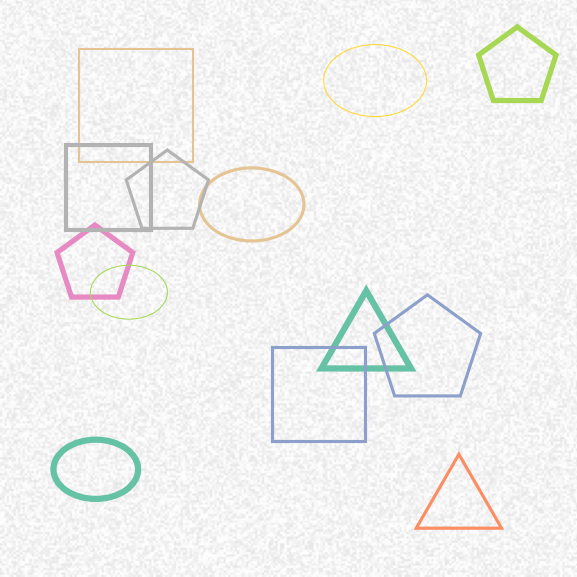[{"shape": "triangle", "thickness": 3, "radius": 0.45, "center": [0.634, 0.406]}, {"shape": "oval", "thickness": 3, "radius": 0.37, "center": [0.166, 0.187]}, {"shape": "triangle", "thickness": 1.5, "radius": 0.43, "center": [0.795, 0.127]}, {"shape": "pentagon", "thickness": 1.5, "radius": 0.48, "center": [0.74, 0.392]}, {"shape": "square", "thickness": 1.5, "radius": 0.4, "center": [0.551, 0.317]}, {"shape": "pentagon", "thickness": 2.5, "radius": 0.34, "center": [0.164, 0.541]}, {"shape": "oval", "thickness": 0.5, "radius": 0.33, "center": [0.223, 0.493]}, {"shape": "pentagon", "thickness": 2.5, "radius": 0.35, "center": [0.896, 0.882]}, {"shape": "oval", "thickness": 0.5, "radius": 0.45, "center": [0.65, 0.86]}, {"shape": "oval", "thickness": 1.5, "radius": 0.45, "center": [0.436, 0.645]}, {"shape": "square", "thickness": 1, "radius": 0.49, "center": [0.236, 0.817]}, {"shape": "pentagon", "thickness": 1.5, "radius": 0.37, "center": [0.29, 0.664]}, {"shape": "square", "thickness": 2, "radius": 0.37, "center": [0.188, 0.675]}]